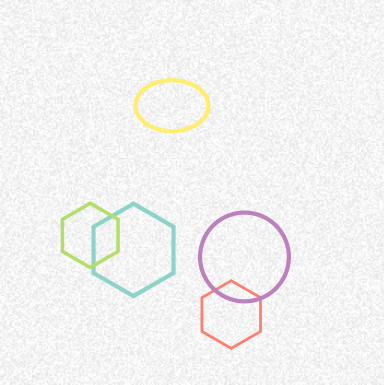[{"shape": "hexagon", "thickness": 3, "radius": 0.6, "center": [0.347, 0.351]}, {"shape": "hexagon", "thickness": 2, "radius": 0.44, "center": [0.601, 0.183]}, {"shape": "hexagon", "thickness": 2.5, "radius": 0.42, "center": [0.234, 0.389]}, {"shape": "circle", "thickness": 3, "radius": 0.58, "center": [0.635, 0.333]}, {"shape": "oval", "thickness": 3, "radius": 0.47, "center": [0.447, 0.725]}]